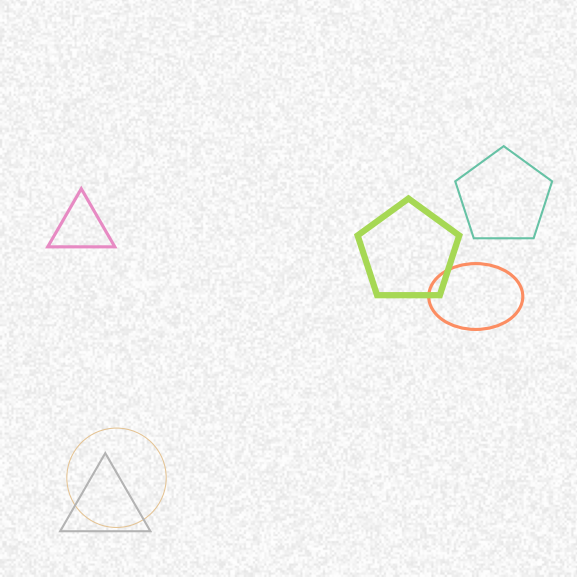[{"shape": "pentagon", "thickness": 1, "radius": 0.44, "center": [0.872, 0.658]}, {"shape": "oval", "thickness": 1.5, "radius": 0.41, "center": [0.824, 0.486]}, {"shape": "triangle", "thickness": 1.5, "radius": 0.34, "center": [0.141, 0.605]}, {"shape": "pentagon", "thickness": 3, "radius": 0.46, "center": [0.707, 0.563]}, {"shape": "circle", "thickness": 0.5, "radius": 0.43, "center": [0.202, 0.172]}, {"shape": "triangle", "thickness": 1, "radius": 0.45, "center": [0.182, 0.124]}]